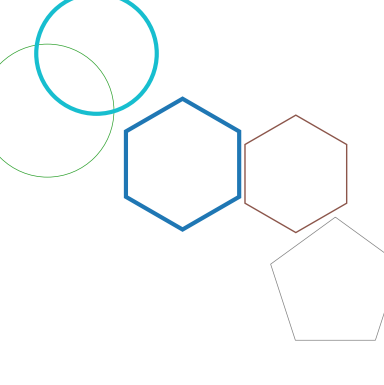[{"shape": "hexagon", "thickness": 3, "radius": 0.85, "center": [0.474, 0.574]}, {"shape": "circle", "thickness": 0.5, "radius": 0.86, "center": [0.123, 0.713]}, {"shape": "hexagon", "thickness": 1, "radius": 0.76, "center": [0.768, 0.548]}, {"shape": "pentagon", "thickness": 0.5, "radius": 0.88, "center": [0.871, 0.259]}, {"shape": "circle", "thickness": 3, "radius": 0.78, "center": [0.251, 0.861]}]